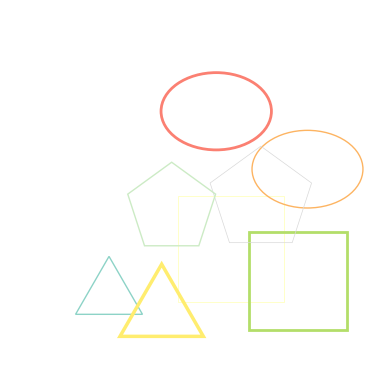[{"shape": "triangle", "thickness": 1, "radius": 0.5, "center": [0.283, 0.234]}, {"shape": "square", "thickness": 0.5, "radius": 0.69, "center": [0.601, 0.353]}, {"shape": "oval", "thickness": 2, "radius": 0.72, "center": [0.562, 0.711]}, {"shape": "oval", "thickness": 1, "radius": 0.72, "center": [0.799, 0.561]}, {"shape": "square", "thickness": 2, "radius": 0.63, "center": [0.774, 0.27]}, {"shape": "pentagon", "thickness": 0.5, "radius": 0.69, "center": [0.677, 0.482]}, {"shape": "pentagon", "thickness": 1, "radius": 0.6, "center": [0.446, 0.459]}, {"shape": "triangle", "thickness": 2.5, "radius": 0.62, "center": [0.42, 0.189]}]